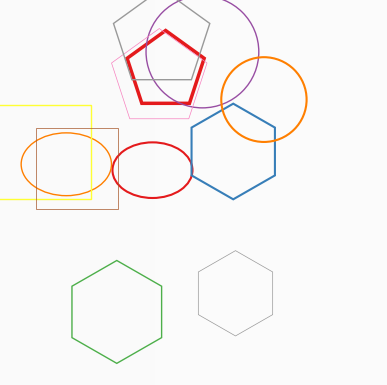[{"shape": "pentagon", "thickness": 2.5, "radius": 0.52, "center": [0.427, 0.816]}, {"shape": "oval", "thickness": 1.5, "radius": 0.52, "center": [0.394, 0.558]}, {"shape": "hexagon", "thickness": 1.5, "radius": 0.62, "center": [0.602, 0.607]}, {"shape": "hexagon", "thickness": 1, "radius": 0.67, "center": [0.301, 0.19]}, {"shape": "circle", "thickness": 1, "radius": 0.73, "center": [0.522, 0.865]}, {"shape": "oval", "thickness": 1, "radius": 0.58, "center": [0.171, 0.573]}, {"shape": "circle", "thickness": 1.5, "radius": 0.55, "center": [0.681, 0.741]}, {"shape": "square", "thickness": 1, "radius": 0.61, "center": [0.114, 0.604]}, {"shape": "square", "thickness": 0.5, "radius": 0.53, "center": [0.199, 0.562]}, {"shape": "pentagon", "thickness": 0.5, "radius": 0.65, "center": [0.411, 0.796]}, {"shape": "pentagon", "thickness": 1, "radius": 0.65, "center": [0.417, 0.899]}, {"shape": "hexagon", "thickness": 0.5, "radius": 0.55, "center": [0.608, 0.238]}]